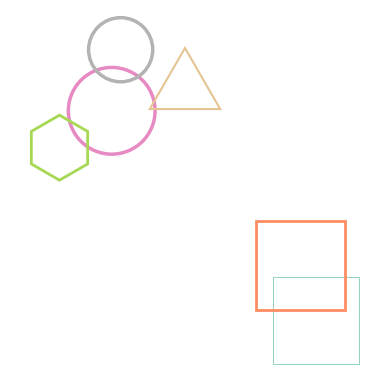[{"shape": "square", "thickness": 0.5, "radius": 0.56, "center": [0.821, 0.167]}, {"shape": "square", "thickness": 2, "radius": 0.57, "center": [0.781, 0.311]}, {"shape": "circle", "thickness": 2.5, "radius": 0.56, "center": [0.29, 0.712]}, {"shape": "hexagon", "thickness": 2, "radius": 0.42, "center": [0.155, 0.616]}, {"shape": "triangle", "thickness": 1.5, "radius": 0.53, "center": [0.48, 0.77]}, {"shape": "circle", "thickness": 2.5, "radius": 0.42, "center": [0.313, 0.871]}]